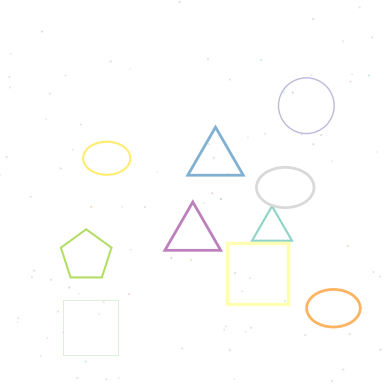[{"shape": "triangle", "thickness": 1.5, "radius": 0.3, "center": [0.707, 0.405]}, {"shape": "square", "thickness": 2.5, "radius": 0.4, "center": [0.669, 0.29]}, {"shape": "circle", "thickness": 1, "radius": 0.36, "center": [0.796, 0.725]}, {"shape": "triangle", "thickness": 2, "radius": 0.42, "center": [0.56, 0.586]}, {"shape": "oval", "thickness": 2, "radius": 0.35, "center": [0.866, 0.199]}, {"shape": "pentagon", "thickness": 1.5, "radius": 0.35, "center": [0.224, 0.335]}, {"shape": "oval", "thickness": 2, "radius": 0.37, "center": [0.741, 0.513]}, {"shape": "triangle", "thickness": 2, "radius": 0.42, "center": [0.501, 0.392]}, {"shape": "square", "thickness": 0.5, "radius": 0.36, "center": [0.235, 0.15]}, {"shape": "oval", "thickness": 1.5, "radius": 0.31, "center": [0.277, 0.589]}]